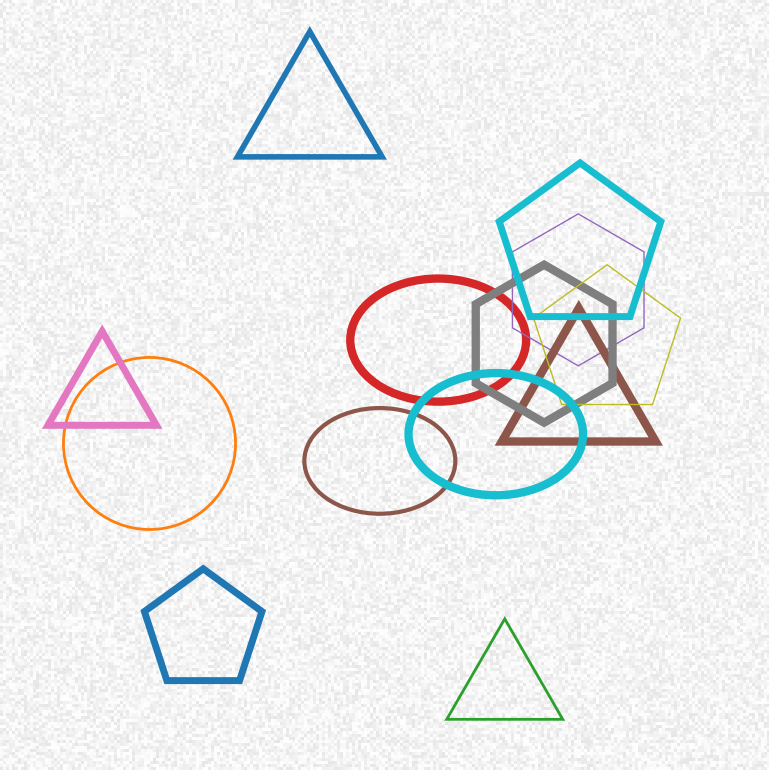[{"shape": "triangle", "thickness": 2, "radius": 0.54, "center": [0.402, 0.851]}, {"shape": "pentagon", "thickness": 2.5, "radius": 0.4, "center": [0.264, 0.181]}, {"shape": "circle", "thickness": 1, "radius": 0.56, "center": [0.194, 0.424]}, {"shape": "triangle", "thickness": 1, "radius": 0.43, "center": [0.656, 0.109]}, {"shape": "oval", "thickness": 3, "radius": 0.57, "center": [0.569, 0.558]}, {"shape": "hexagon", "thickness": 0.5, "radius": 0.49, "center": [0.751, 0.624]}, {"shape": "oval", "thickness": 1.5, "radius": 0.49, "center": [0.493, 0.401]}, {"shape": "triangle", "thickness": 3, "radius": 0.58, "center": [0.752, 0.484]}, {"shape": "triangle", "thickness": 2.5, "radius": 0.41, "center": [0.133, 0.488]}, {"shape": "hexagon", "thickness": 3, "radius": 0.51, "center": [0.707, 0.554]}, {"shape": "pentagon", "thickness": 0.5, "radius": 0.5, "center": [0.788, 0.556]}, {"shape": "oval", "thickness": 3, "radius": 0.57, "center": [0.644, 0.436]}, {"shape": "pentagon", "thickness": 2.5, "radius": 0.55, "center": [0.753, 0.678]}]